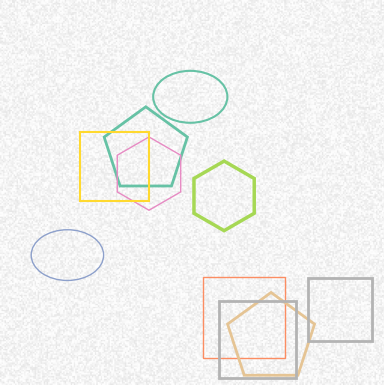[{"shape": "pentagon", "thickness": 2, "radius": 0.57, "center": [0.379, 0.609]}, {"shape": "oval", "thickness": 1.5, "radius": 0.48, "center": [0.494, 0.749]}, {"shape": "square", "thickness": 1, "radius": 0.53, "center": [0.634, 0.176]}, {"shape": "oval", "thickness": 1, "radius": 0.47, "center": [0.175, 0.337]}, {"shape": "hexagon", "thickness": 1, "radius": 0.48, "center": [0.387, 0.549]}, {"shape": "hexagon", "thickness": 2.5, "radius": 0.45, "center": [0.582, 0.491]}, {"shape": "square", "thickness": 1.5, "radius": 0.45, "center": [0.297, 0.568]}, {"shape": "pentagon", "thickness": 2, "radius": 0.59, "center": [0.704, 0.121]}, {"shape": "square", "thickness": 2, "radius": 0.41, "center": [0.884, 0.195]}, {"shape": "square", "thickness": 2, "radius": 0.5, "center": [0.67, 0.118]}]